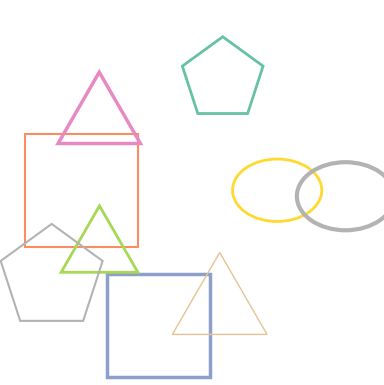[{"shape": "pentagon", "thickness": 2, "radius": 0.55, "center": [0.579, 0.794]}, {"shape": "square", "thickness": 1.5, "radius": 0.74, "center": [0.212, 0.504]}, {"shape": "square", "thickness": 2.5, "radius": 0.67, "center": [0.412, 0.154]}, {"shape": "triangle", "thickness": 2.5, "radius": 0.62, "center": [0.258, 0.689]}, {"shape": "triangle", "thickness": 2, "radius": 0.58, "center": [0.258, 0.35]}, {"shape": "oval", "thickness": 2, "radius": 0.58, "center": [0.72, 0.506]}, {"shape": "triangle", "thickness": 1, "radius": 0.71, "center": [0.571, 0.202]}, {"shape": "oval", "thickness": 3, "radius": 0.63, "center": [0.897, 0.49]}, {"shape": "pentagon", "thickness": 1.5, "radius": 0.7, "center": [0.134, 0.279]}]